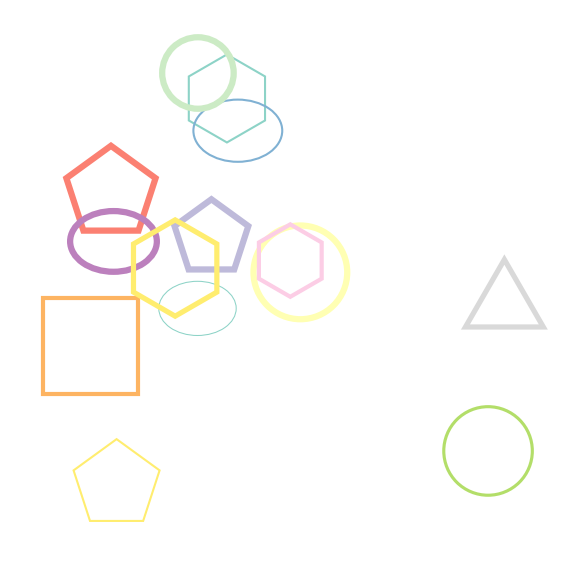[{"shape": "oval", "thickness": 0.5, "radius": 0.34, "center": [0.342, 0.465]}, {"shape": "hexagon", "thickness": 1, "radius": 0.38, "center": [0.393, 0.829]}, {"shape": "circle", "thickness": 3, "radius": 0.41, "center": [0.52, 0.528]}, {"shape": "pentagon", "thickness": 3, "radius": 0.34, "center": [0.366, 0.587]}, {"shape": "pentagon", "thickness": 3, "radius": 0.41, "center": [0.192, 0.665]}, {"shape": "oval", "thickness": 1, "radius": 0.38, "center": [0.412, 0.773]}, {"shape": "square", "thickness": 2, "radius": 0.41, "center": [0.157, 0.4]}, {"shape": "circle", "thickness": 1.5, "radius": 0.38, "center": [0.845, 0.218]}, {"shape": "hexagon", "thickness": 2, "radius": 0.31, "center": [0.503, 0.548]}, {"shape": "triangle", "thickness": 2.5, "radius": 0.39, "center": [0.873, 0.472]}, {"shape": "oval", "thickness": 3, "radius": 0.38, "center": [0.197, 0.581]}, {"shape": "circle", "thickness": 3, "radius": 0.31, "center": [0.343, 0.873]}, {"shape": "pentagon", "thickness": 1, "radius": 0.39, "center": [0.202, 0.16]}, {"shape": "hexagon", "thickness": 2.5, "radius": 0.42, "center": [0.303, 0.535]}]